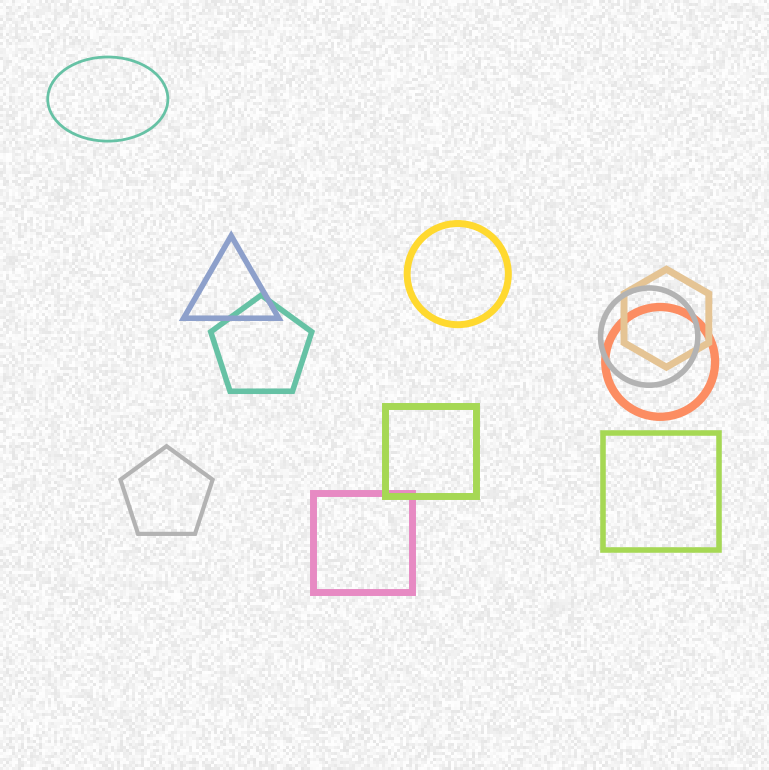[{"shape": "pentagon", "thickness": 2, "radius": 0.34, "center": [0.339, 0.548]}, {"shape": "oval", "thickness": 1, "radius": 0.39, "center": [0.14, 0.871]}, {"shape": "circle", "thickness": 3, "radius": 0.36, "center": [0.857, 0.53]}, {"shape": "triangle", "thickness": 2, "radius": 0.36, "center": [0.3, 0.622]}, {"shape": "square", "thickness": 2.5, "radius": 0.32, "center": [0.471, 0.295]}, {"shape": "square", "thickness": 2.5, "radius": 0.29, "center": [0.559, 0.414]}, {"shape": "square", "thickness": 2, "radius": 0.38, "center": [0.858, 0.362]}, {"shape": "circle", "thickness": 2.5, "radius": 0.33, "center": [0.594, 0.644]}, {"shape": "hexagon", "thickness": 2.5, "radius": 0.32, "center": [0.865, 0.587]}, {"shape": "pentagon", "thickness": 1.5, "radius": 0.31, "center": [0.216, 0.358]}, {"shape": "circle", "thickness": 2, "radius": 0.32, "center": [0.843, 0.563]}]